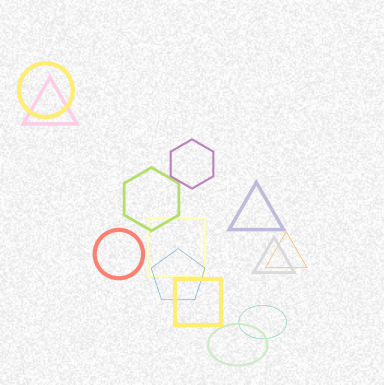[{"shape": "oval", "thickness": 0.5, "radius": 0.31, "center": [0.682, 0.163]}, {"shape": "square", "thickness": 1.5, "radius": 0.37, "center": [0.458, 0.358]}, {"shape": "triangle", "thickness": 2.5, "radius": 0.41, "center": [0.666, 0.445]}, {"shape": "circle", "thickness": 3, "radius": 0.31, "center": [0.309, 0.34]}, {"shape": "pentagon", "thickness": 0.5, "radius": 0.37, "center": [0.463, 0.281]}, {"shape": "triangle", "thickness": 0.5, "radius": 0.31, "center": [0.744, 0.336]}, {"shape": "hexagon", "thickness": 2, "radius": 0.41, "center": [0.393, 0.483]}, {"shape": "triangle", "thickness": 2.5, "radius": 0.4, "center": [0.13, 0.719]}, {"shape": "triangle", "thickness": 2, "radius": 0.31, "center": [0.712, 0.323]}, {"shape": "hexagon", "thickness": 1.5, "radius": 0.32, "center": [0.499, 0.574]}, {"shape": "oval", "thickness": 1.5, "radius": 0.39, "center": [0.618, 0.104]}, {"shape": "square", "thickness": 3, "radius": 0.3, "center": [0.513, 0.215]}, {"shape": "circle", "thickness": 3, "radius": 0.35, "center": [0.119, 0.766]}]